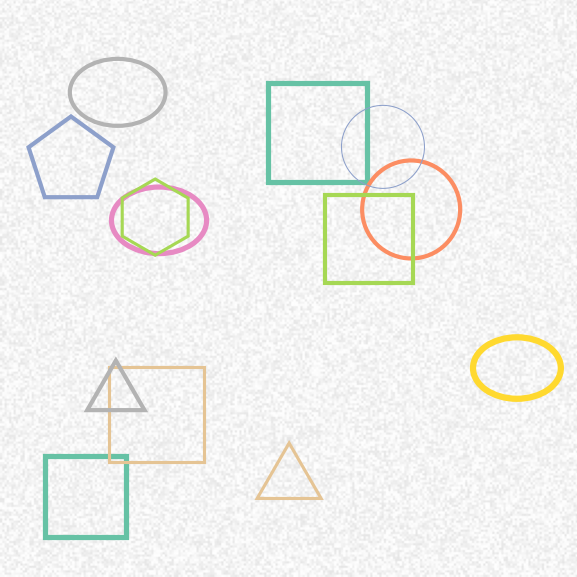[{"shape": "square", "thickness": 2.5, "radius": 0.35, "center": [0.148, 0.139]}, {"shape": "square", "thickness": 2.5, "radius": 0.43, "center": [0.55, 0.769]}, {"shape": "circle", "thickness": 2, "radius": 0.42, "center": [0.712, 0.636]}, {"shape": "pentagon", "thickness": 2, "radius": 0.39, "center": [0.123, 0.72]}, {"shape": "circle", "thickness": 0.5, "radius": 0.36, "center": [0.663, 0.745]}, {"shape": "oval", "thickness": 2.5, "radius": 0.41, "center": [0.275, 0.618]}, {"shape": "square", "thickness": 2, "radius": 0.38, "center": [0.639, 0.585]}, {"shape": "hexagon", "thickness": 1.5, "radius": 0.33, "center": [0.269, 0.623]}, {"shape": "oval", "thickness": 3, "radius": 0.38, "center": [0.895, 0.362]}, {"shape": "square", "thickness": 1.5, "radius": 0.41, "center": [0.272, 0.282]}, {"shape": "triangle", "thickness": 1.5, "radius": 0.32, "center": [0.501, 0.168]}, {"shape": "oval", "thickness": 2, "radius": 0.41, "center": [0.204, 0.839]}, {"shape": "triangle", "thickness": 2, "radius": 0.29, "center": [0.201, 0.318]}]